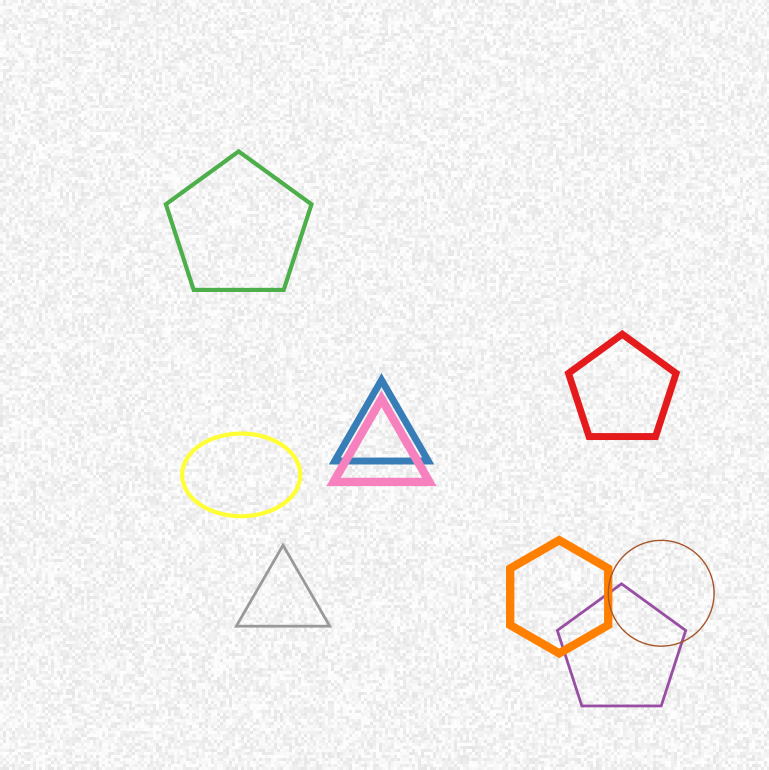[{"shape": "pentagon", "thickness": 2.5, "radius": 0.37, "center": [0.808, 0.492]}, {"shape": "triangle", "thickness": 2.5, "radius": 0.35, "center": [0.495, 0.436]}, {"shape": "pentagon", "thickness": 1.5, "radius": 0.5, "center": [0.31, 0.704]}, {"shape": "pentagon", "thickness": 1, "radius": 0.44, "center": [0.807, 0.154]}, {"shape": "hexagon", "thickness": 3, "radius": 0.37, "center": [0.726, 0.225]}, {"shape": "oval", "thickness": 1.5, "radius": 0.38, "center": [0.313, 0.383]}, {"shape": "circle", "thickness": 0.5, "radius": 0.34, "center": [0.859, 0.23]}, {"shape": "triangle", "thickness": 3, "radius": 0.36, "center": [0.495, 0.41]}, {"shape": "triangle", "thickness": 1, "radius": 0.35, "center": [0.368, 0.222]}]